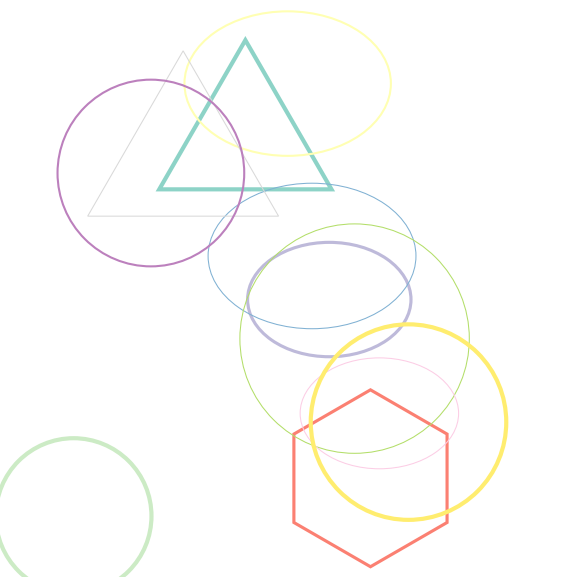[{"shape": "triangle", "thickness": 2, "radius": 0.86, "center": [0.425, 0.757]}, {"shape": "oval", "thickness": 1, "radius": 0.89, "center": [0.498, 0.854]}, {"shape": "oval", "thickness": 1.5, "radius": 0.71, "center": [0.57, 0.48]}, {"shape": "hexagon", "thickness": 1.5, "radius": 0.77, "center": [0.642, 0.171]}, {"shape": "oval", "thickness": 0.5, "radius": 0.9, "center": [0.54, 0.556]}, {"shape": "circle", "thickness": 0.5, "radius": 0.99, "center": [0.614, 0.413]}, {"shape": "oval", "thickness": 0.5, "radius": 0.69, "center": [0.657, 0.283]}, {"shape": "triangle", "thickness": 0.5, "radius": 0.95, "center": [0.317, 0.72]}, {"shape": "circle", "thickness": 1, "radius": 0.81, "center": [0.261, 0.7]}, {"shape": "circle", "thickness": 2, "radius": 0.67, "center": [0.127, 0.106]}, {"shape": "circle", "thickness": 2, "radius": 0.85, "center": [0.707, 0.268]}]